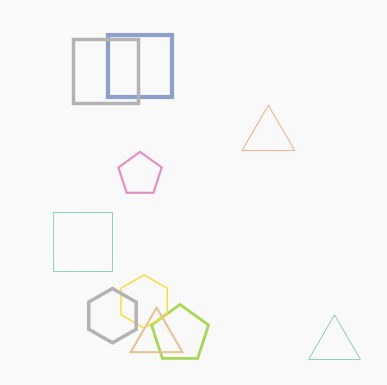[{"shape": "triangle", "thickness": 0.5, "radius": 0.39, "center": [0.863, 0.105]}, {"shape": "square", "thickness": 0.5, "radius": 0.38, "center": [0.214, 0.373]}, {"shape": "triangle", "thickness": 0.5, "radius": 0.39, "center": [0.693, 0.648]}, {"shape": "square", "thickness": 3, "radius": 0.41, "center": [0.361, 0.829]}, {"shape": "pentagon", "thickness": 1.5, "radius": 0.29, "center": [0.361, 0.547]}, {"shape": "pentagon", "thickness": 2, "radius": 0.39, "center": [0.465, 0.132]}, {"shape": "hexagon", "thickness": 1, "radius": 0.34, "center": [0.372, 0.217]}, {"shape": "triangle", "thickness": 1.5, "radius": 0.39, "center": [0.404, 0.124]}, {"shape": "hexagon", "thickness": 2.5, "radius": 0.35, "center": [0.29, 0.18]}, {"shape": "square", "thickness": 2.5, "radius": 0.42, "center": [0.273, 0.815]}]